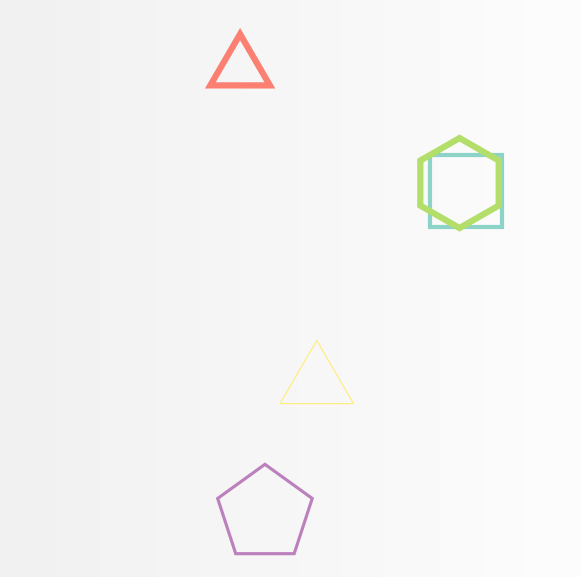[{"shape": "square", "thickness": 2, "radius": 0.31, "center": [0.802, 0.668]}, {"shape": "triangle", "thickness": 3, "radius": 0.3, "center": [0.413, 0.881]}, {"shape": "hexagon", "thickness": 3, "radius": 0.39, "center": [0.791, 0.682]}, {"shape": "pentagon", "thickness": 1.5, "radius": 0.43, "center": [0.456, 0.11]}, {"shape": "triangle", "thickness": 0.5, "radius": 0.37, "center": [0.545, 0.337]}]